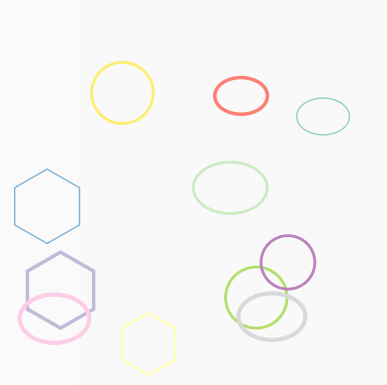[{"shape": "oval", "thickness": 1, "radius": 0.34, "center": [0.834, 0.698]}, {"shape": "hexagon", "thickness": 1.5, "radius": 0.4, "center": [0.383, 0.107]}, {"shape": "hexagon", "thickness": 2.5, "radius": 0.49, "center": [0.156, 0.246]}, {"shape": "oval", "thickness": 2.5, "radius": 0.34, "center": [0.622, 0.751]}, {"shape": "hexagon", "thickness": 1, "radius": 0.48, "center": [0.122, 0.464]}, {"shape": "circle", "thickness": 2, "radius": 0.4, "center": [0.661, 0.227]}, {"shape": "oval", "thickness": 3, "radius": 0.45, "center": [0.14, 0.172]}, {"shape": "oval", "thickness": 3, "radius": 0.43, "center": [0.702, 0.178]}, {"shape": "circle", "thickness": 2, "radius": 0.35, "center": [0.743, 0.319]}, {"shape": "oval", "thickness": 2, "radius": 0.48, "center": [0.594, 0.512]}, {"shape": "circle", "thickness": 2, "radius": 0.4, "center": [0.316, 0.759]}]